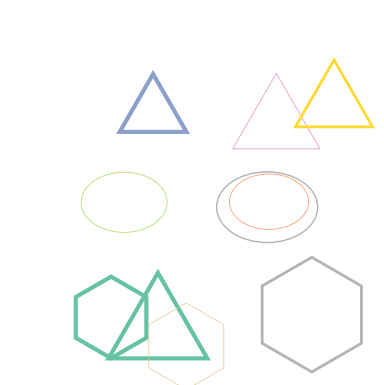[{"shape": "triangle", "thickness": 3, "radius": 0.74, "center": [0.41, 0.143]}, {"shape": "hexagon", "thickness": 3, "radius": 0.53, "center": [0.288, 0.176]}, {"shape": "oval", "thickness": 0.5, "radius": 0.51, "center": [0.699, 0.476]}, {"shape": "triangle", "thickness": 3, "radius": 0.5, "center": [0.398, 0.707]}, {"shape": "triangle", "thickness": 0.5, "radius": 0.65, "center": [0.718, 0.679]}, {"shape": "oval", "thickness": 0.5, "radius": 0.56, "center": [0.322, 0.475]}, {"shape": "triangle", "thickness": 2, "radius": 0.58, "center": [0.868, 0.728]}, {"shape": "hexagon", "thickness": 0.5, "radius": 0.56, "center": [0.484, 0.101]}, {"shape": "hexagon", "thickness": 2, "radius": 0.74, "center": [0.81, 0.183]}, {"shape": "oval", "thickness": 1, "radius": 0.66, "center": [0.694, 0.462]}]